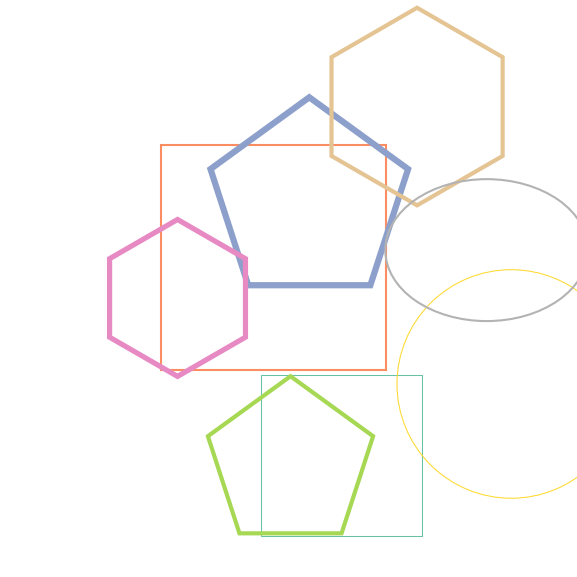[{"shape": "square", "thickness": 0.5, "radius": 0.7, "center": [0.591, 0.21]}, {"shape": "square", "thickness": 1, "radius": 0.97, "center": [0.473, 0.552]}, {"shape": "pentagon", "thickness": 3, "radius": 0.9, "center": [0.536, 0.651]}, {"shape": "hexagon", "thickness": 2.5, "radius": 0.68, "center": [0.307, 0.483]}, {"shape": "pentagon", "thickness": 2, "radius": 0.75, "center": [0.503, 0.197]}, {"shape": "circle", "thickness": 0.5, "radius": 0.99, "center": [0.885, 0.334]}, {"shape": "hexagon", "thickness": 2, "radius": 0.86, "center": [0.722, 0.815]}, {"shape": "oval", "thickness": 1, "radius": 0.88, "center": [0.843, 0.566]}]